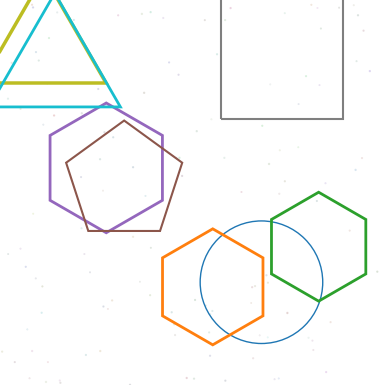[{"shape": "circle", "thickness": 1, "radius": 0.8, "center": [0.679, 0.267]}, {"shape": "hexagon", "thickness": 2, "radius": 0.75, "center": [0.553, 0.255]}, {"shape": "hexagon", "thickness": 2, "radius": 0.71, "center": [0.828, 0.359]}, {"shape": "hexagon", "thickness": 2, "radius": 0.84, "center": [0.276, 0.564]}, {"shape": "pentagon", "thickness": 1.5, "radius": 0.79, "center": [0.323, 0.528]}, {"shape": "square", "thickness": 1.5, "radius": 0.79, "center": [0.732, 0.848]}, {"shape": "triangle", "thickness": 2.5, "radius": 0.93, "center": [0.114, 0.878]}, {"shape": "triangle", "thickness": 2, "radius": 0.98, "center": [0.142, 0.821]}]